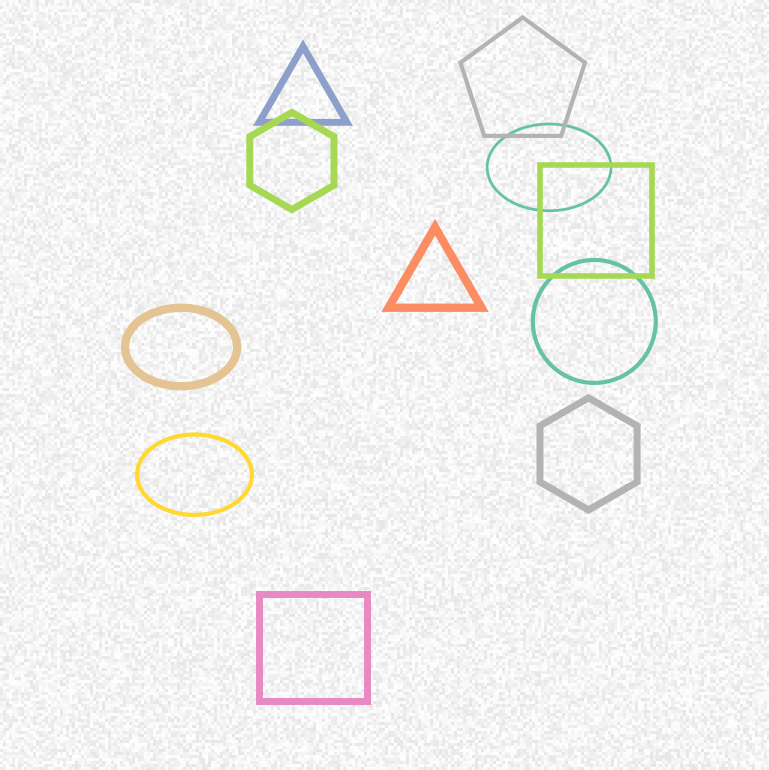[{"shape": "circle", "thickness": 1.5, "radius": 0.4, "center": [0.772, 0.583]}, {"shape": "oval", "thickness": 1, "radius": 0.4, "center": [0.713, 0.783]}, {"shape": "triangle", "thickness": 3, "radius": 0.35, "center": [0.565, 0.635]}, {"shape": "triangle", "thickness": 2.5, "radius": 0.33, "center": [0.394, 0.874]}, {"shape": "square", "thickness": 2.5, "radius": 0.35, "center": [0.406, 0.159]}, {"shape": "square", "thickness": 2, "radius": 0.36, "center": [0.774, 0.713]}, {"shape": "hexagon", "thickness": 2.5, "radius": 0.32, "center": [0.379, 0.791]}, {"shape": "oval", "thickness": 1.5, "radius": 0.37, "center": [0.253, 0.384]}, {"shape": "oval", "thickness": 3, "radius": 0.36, "center": [0.235, 0.549]}, {"shape": "pentagon", "thickness": 1.5, "radius": 0.42, "center": [0.679, 0.892]}, {"shape": "hexagon", "thickness": 2.5, "radius": 0.36, "center": [0.764, 0.41]}]